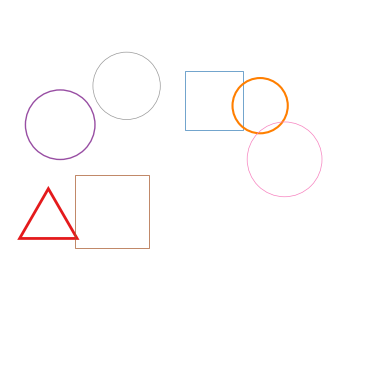[{"shape": "triangle", "thickness": 2, "radius": 0.43, "center": [0.126, 0.424]}, {"shape": "square", "thickness": 0.5, "radius": 0.38, "center": [0.556, 0.739]}, {"shape": "circle", "thickness": 1, "radius": 0.45, "center": [0.156, 0.676]}, {"shape": "circle", "thickness": 1.5, "radius": 0.36, "center": [0.676, 0.726]}, {"shape": "square", "thickness": 0.5, "radius": 0.48, "center": [0.292, 0.45]}, {"shape": "circle", "thickness": 0.5, "radius": 0.49, "center": [0.739, 0.586]}, {"shape": "circle", "thickness": 0.5, "radius": 0.44, "center": [0.329, 0.777]}]